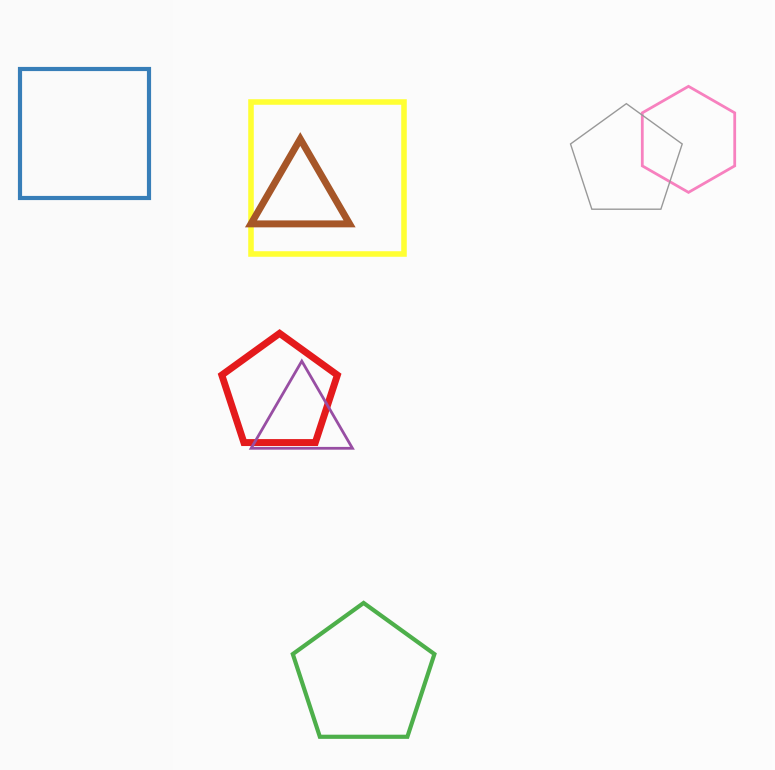[{"shape": "pentagon", "thickness": 2.5, "radius": 0.39, "center": [0.361, 0.489]}, {"shape": "square", "thickness": 1.5, "radius": 0.42, "center": [0.109, 0.827]}, {"shape": "pentagon", "thickness": 1.5, "radius": 0.48, "center": [0.469, 0.121]}, {"shape": "triangle", "thickness": 1, "radius": 0.38, "center": [0.389, 0.456]}, {"shape": "square", "thickness": 2, "radius": 0.49, "center": [0.423, 0.769]}, {"shape": "triangle", "thickness": 2.5, "radius": 0.37, "center": [0.387, 0.746]}, {"shape": "hexagon", "thickness": 1, "radius": 0.34, "center": [0.888, 0.819]}, {"shape": "pentagon", "thickness": 0.5, "radius": 0.38, "center": [0.808, 0.79]}]